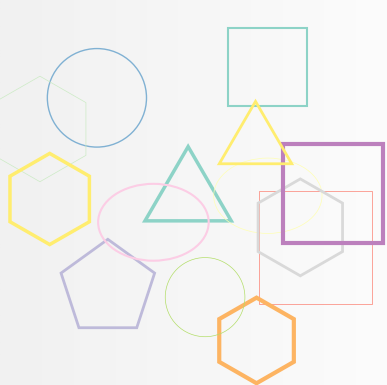[{"shape": "square", "thickness": 1.5, "radius": 0.51, "center": [0.69, 0.826]}, {"shape": "triangle", "thickness": 2.5, "radius": 0.64, "center": [0.485, 0.491]}, {"shape": "oval", "thickness": 0.5, "radius": 0.7, "center": [0.691, 0.492]}, {"shape": "pentagon", "thickness": 2, "radius": 0.63, "center": [0.278, 0.251]}, {"shape": "square", "thickness": 0.5, "radius": 0.73, "center": [0.814, 0.357]}, {"shape": "circle", "thickness": 1, "radius": 0.64, "center": [0.25, 0.746]}, {"shape": "hexagon", "thickness": 3, "radius": 0.56, "center": [0.662, 0.116]}, {"shape": "circle", "thickness": 0.5, "radius": 0.51, "center": [0.529, 0.228]}, {"shape": "oval", "thickness": 1.5, "radius": 0.71, "center": [0.396, 0.423]}, {"shape": "hexagon", "thickness": 2, "radius": 0.63, "center": [0.775, 0.409]}, {"shape": "square", "thickness": 3, "radius": 0.64, "center": [0.86, 0.497]}, {"shape": "hexagon", "thickness": 0.5, "radius": 0.69, "center": [0.103, 0.665]}, {"shape": "hexagon", "thickness": 2.5, "radius": 0.59, "center": [0.128, 0.483]}, {"shape": "triangle", "thickness": 2, "radius": 0.54, "center": [0.659, 0.629]}]